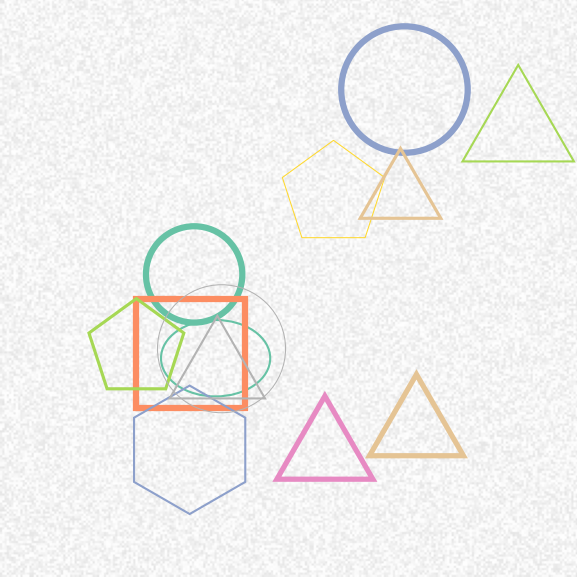[{"shape": "circle", "thickness": 3, "radius": 0.42, "center": [0.336, 0.524]}, {"shape": "oval", "thickness": 1, "radius": 0.47, "center": [0.373, 0.379]}, {"shape": "square", "thickness": 3, "radius": 0.47, "center": [0.33, 0.387]}, {"shape": "hexagon", "thickness": 1, "radius": 0.56, "center": [0.328, 0.22]}, {"shape": "circle", "thickness": 3, "radius": 0.55, "center": [0.7, 0.844]}, {"shape": "triangle", "thickness": 2.5, "radius": 0.48, "center": [0.563, 0.217]}, {"shape": "triangle", "thickness": 1, "radius": 0.56, "center": [0.897, 0.775]}, {"shape": "pentagon", "thickness": 1.5, "radius": 0.43, "center": [0.236, 0.396]}, {"shape": "pentagon", "thickness": 0.5, "radius": 0.47, "center": [0.578, 0.663]}, {"shape": "triangle", "thickness": 2.5, "radius": 0.47, "center": [0.721, 0.257]}, {"shape": "triangle", "thickness": 1.5, "radius": 0.4, "center": [0.693, 0.661]}, {"shape": "triangle", "thickness": 1, "radius": 0.48, "center": [0.376, 0.357]}, {"shape": "circle", "thickness": 0.5, "radius": 0.55, "center": [0.384, 0.395]}]